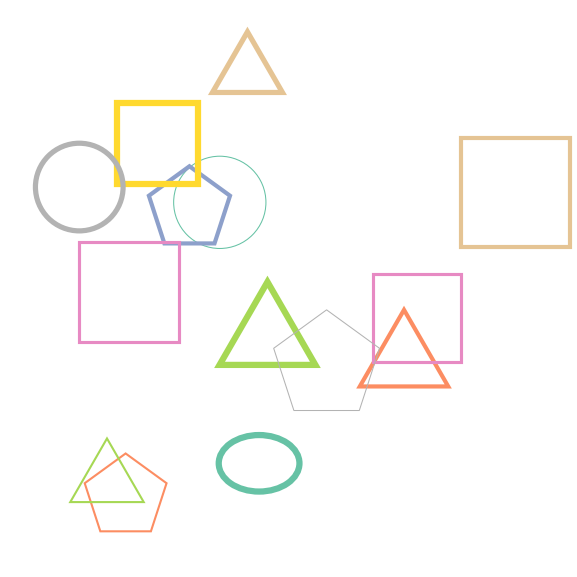[{"shape": "oval", "thickness": 3, "radius": 0.35, "center": [0.449, 0.197]}, {"shape": "circle", "thickness": 0.5, "radius": 0.4, "center": [0.381, 0.649]}, {"shape": "triangle", "thickness": 2, "radius": 0.44, "center": [0.7, 0.374]}, {"shape": "pentagon", "thickness": 1, "radius": 0.37, "center": [0.218, 0.139]}, {"shape": "pentagon", "thickness": 2, "radius": 0.37, "center": [0.328, 0.637]}, {"shape": "square", "thickness": 1.5, "radius": 0.38, "center": [0.722, 0.448]}, {"shape": "square", "thickness": 1.5, "radius": 0.43, "center": [0.224, 0.493]}, {"shape": "triangle", "thickness": 1, "radius": 0.37, "center": [0.185, 0.166]}, {"shape": "triangle", "thickness": 3, "radius": 0.48, "center": [0.463, 0.415]}, {"shape": "square", "thickness": 3, "radius": 0.35, "center": [0.273, 0.751]}, {"shape": "triangle", "thickness": 2.5, "radius": 0.35, "center": [0.428, 0.874]}, {"shape": "square", "thickness": 2, "radius": 0.47, "center": [0.892, 0.666]}, {"shape": "circle", "thickness": 2.5, "radius": 0.38, "center": [0.137, 0.675]}, {"shape": "pentagon", "thickness": 0.5, "radius": 0.48, "center": [0.566, 0.366]}]